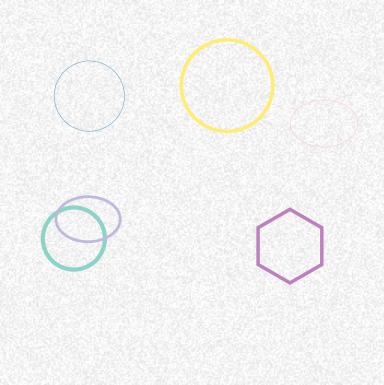[{"shape": "circle", "thickness": 3, "radius": 0.4, "center": [0.192, 0.38]}, {"shape": "oval", "thickness": 2, "radius": 0.42, "center": [0.229, 0.431]}, {"shape": "circle", "thickness": 0.5, "radius": 0.46, "center": [0.232, 0.75]}, {"shape": "oval", "thickness": 0.5, "radius": 0.44, "center": [0.842, 0.679]}, {"shape": "hexagon", "thickness": 2.5, "radius": 0.48, "center": [0.753, 0.361]}, {"shape": "circle", "thickness": 2.5, "radius": 0.59, "center": [0.59, 0.778]}]